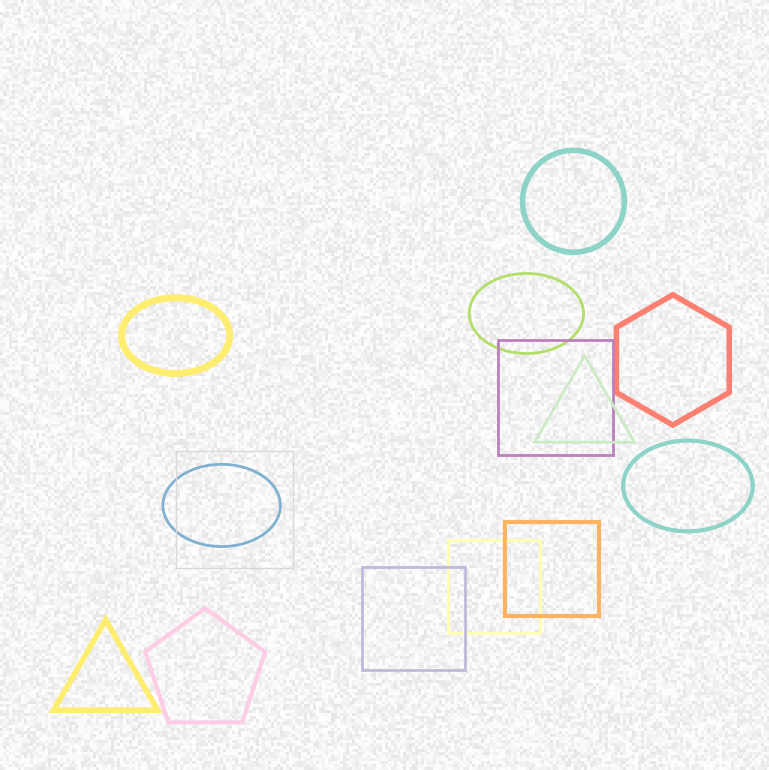[{"shape": "oval", "thickness": 1.5, "radius": 0.42, "center": [0.893, 0.369]}, {"shape": "circle", "thickness": 2, "radius": 0.33, "center": [0.745, 0.739]}, {"shape": "square", "thickness": 1, "radius": 0.3, "center": [0.641, 0.238]}, {"shape": "square", "thickness": 1, "radius": 0.33, "center": [0.537, 0.197]}, {"shape": "hexagon", "thickness": 2, "radius": 0.42, "center": [0.874, 0.533]}, {"shape": "oval", "thickness": 1, "radius": 0.38, "center": [0.288, 0.344]}, {"shape": "square", "thickness": 1.5, "radius": 0.3, "center": [0.717, 0.261]}, {"shape": "oval", "thickness": 1, "radius": 0.37, "center": [0.684, 0.593]}, {"shape": "pentagon", "thickness": 1.5, "radius": 0.41, "center": [0.266, 0.128]}, {"shape": "square", "thickness": 0.5, "radius": 0.38, "center": [0.304, 0.338]}, {"shape": "square", "thickness": 1, "radius": 0.37, "center": [0.722, 0.484]}, {"shape": "triangle", "thickness": 1, "radius": 0.37, "center": [0.759, 0.463]}, {"shape": "oval", "thickness": 2.5, "radius": 0.35, "center": [0.228, 0.564]}, {"shape": "triangle", "thickness": 2, "radius": 0.39, "center": [0.137, 0.117]}]